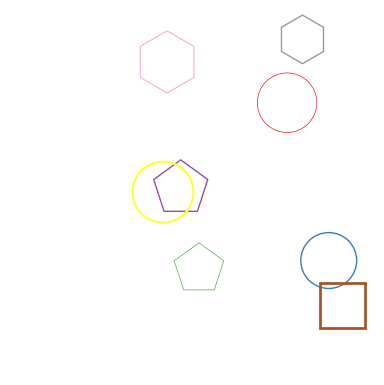[{"shape": "circle", "thickness": 0.5, "radius": 0.39, "center": [0.746, 0.733]}, {"shape": "circle", "thickness": 1, "radius": 0.36, "center": [0.854, 0.323]}, {"shape": "pentagon", "thickness": 0.5, "radius": 0.34, "center": [0.517, 0.302]}, {"shape": "pentagon", "thickness": 1, "radius": 0.37, "center": [0.469, 0.511]}, {"shape": "circle", "thickness": 1.5, "radius": 0.4, "center": [0.423, 0.501]}, {"shape": "square", "thickness": 2, "radius": 0.29, "center": [0.889, 0.206]}, {"shape": "hexagon", "thickness": 0.5, "radius": 0.4, "center": [0.434, 0.839]}, {"shape": "hexagon", "thickness": 1, "radius": 0.32, "center": [0.786, 0.898]}]